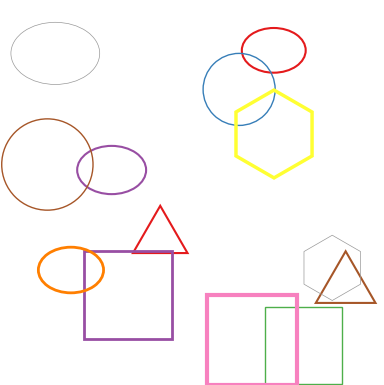[{"shape": "oval", "thickness": 1.5, "radius": 0.41, "center": [0.711, 0.869]}, {"shape": "triangle", "thickness": 1.5, "radius": 0.41, "center": [0.416, 0.384]}, {"shape": "circle", "thickness": 1, "radius": 0.47, "center": [0.621, 0.768]}, {"shape": "square", "thickness": 1, "radius": 0.5, "center": [0.788, 0.102]}, {"shape": "square", "thickness": 2, "radius": 0.57, "center": [0.332, 0.233]}, {"shape": "oval", "thickness": 1.5, "radius": 0.45, "center": [0.29, 0.558]}, {"shape": "oval", "thickness": 2, "radius": 0.42, "center": [0.184, 0.299]}, {"shape": "hexagon", "thickness": 2.5, "radius": 0.57, "center": [0.712, 0.652]}, {"shape": "circle", "thickness": 1, "radius": 0.59, "center": [0.123, 0.573]}, {"shape": "triangle", "thickness": 1.5, "radius": 0.45, "center": [0.898, 0.258]}, {"shape": "square", "thickness": 3, "radius": 0.58, "center": [0.656, 0.116]}, {"shape": "oval", "thickness": 0.5, "radius": 0.58, "center": [0.144, 0.861]}, {"shape": "hexagon", "thickness": 0.5, "radius": 0.42, "center": [0.863, 0.304]}]